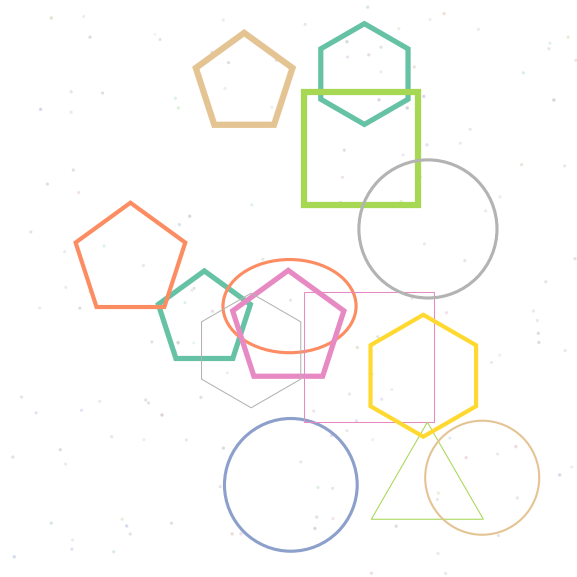[{"shape": "pentagon", "thickness": 2.5, "radius": 0.42, "center": [0.354, 0.446]}, {"shape": "hexagon", "thickness": 2.5, "radius": 0.44, "center": [0.631, 0.871]}, {"shape": "oval", "thickness": 1.5, "radius": 0.58, "center": [0.501, 0.469]}, {"shape": "pentagon", "thickness": 2, "radius": 0.5, "center": [0.226, 0.548]}, {"shape": "circle", "thickness": 1.5, "radius": 0.57, "center": [0.504, 0.16]}, {"shape": "square", "thickness": 0.5, "radius": 0.56, "center": [0.639, 0.381]}, {"shape": "pentagon", "thickness": 2.5, "radius": 0.51, "center": [0.499, 0.43]}, {"shape": "square", "thickness": 3, "radius": 0.49, "center": [0.625, 0.742]}, {"shape": "triangle", "thickness": 0.5, "radius": 0.56, "center": [0.74, 0.156]}, {"shape": "hexagon", "thickness": 2, "radius": 0.53, "center": [0.733, 0.349]}, {"shape": "pentagon", "thickness": 3, "radius": 0.44, "center": [0.423, 0.854]}, {"shape": "circle", "thickness": 1, "radius": 0.49, "center": [0.835, 0.172]}, {"shape": "hexagon", "thickness": 0.5, "radius": 0.5, "center": [0.435, 0.392]}, {"shape": "circle", "thickness": 1.5, "radius": 0.6, "center": [0.741, 0.603]}]